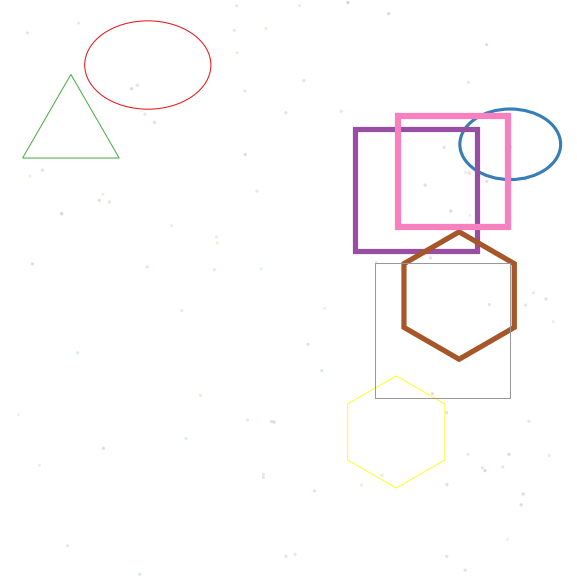[{"shape": "oval", "thickness": 0.5, "radius": 0.55, "center": [0.256, 0.887]}, {"shape": "oval", "thickness": 1.5, "radius": 0.44, "center": [0.884, 0.749]}, {"shape": "triangle", "thickness": 0.5, "radius": 0.48, "center": [0.123, 0.774]}, {"shape": "square", "thickness": 2.5, "radius": 0.53, "center": [0.721, 0.67]}, {"shape": "hexagon", "thickness": 0.5, "radius": 0.49, "center": [0.686, 0.251]}, {"shape": "hexagon", "thickness": 2.5, "radius": 0.55, "center": [0.795, 0.487]}, {"shape": "square", "thickness": 3, "radius": 0.48, "center": [0.784, 0.702]}, {"shape": "square", "thickness": 0.5, "radius": 0.58, "center": [0.767, 0.427]}]